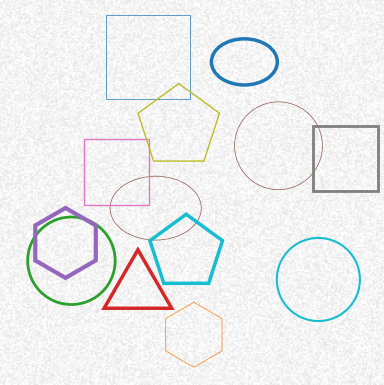[{"shape": "oval", "thickness": 2.5, "radius": 0.43, "center": [0.635, 0.839]}, {"shape": "square", "thickness": 0.5, "radius": 0.55, "center": [0.385, 0.852]}, {"shape": "hexagon", "thickness": 0.5, "radius": 0.42, "center": [0.504, 0.13]}, {"shape": "circle", "thickness": 2, "radius": 0.57, "center": [0.186, 0.323]}, {"shape": "triangle", "thickness": 2.5, "radius": 0.51, "center": [0.358, 0.25]}, {"shape": "hexagon", "thickness": 3, "radius": 0.45, "center": [0.17, 0.369]}, {"shape": "oval", "thickness": 0.5, "radius": 0.59, "center": [0.404, 0.459]}, {"shape": "circle", "thickness": 0.5, "radius": 0.57, "center": [0.723, 0.621]}, {"shape": "square", "thickness": 1, "radius": 0.42, "center": [0.303, 0.553]}, {"shape": "square", "thickness": 2, "radius": 0.42, "center": [0.898, 0.587]}, {"shape": "pentagon", "thickness": 1, "radius": 0.56, "center": [0.464, 0.672]}, {"shape": "circle", "thickness": 1.5, "radius": 0.54, "center": [0.827, 0.274]}, {"shape": "pentagon", "thickness": 2.5, "radius": 0.5, "center": [0.484, 0.344]}]